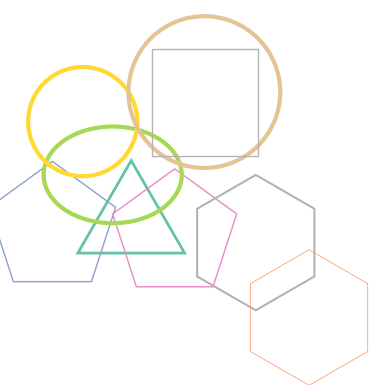[{"shape": "triangle", "thickness": 2, "radius": 0.8, "center": [0.341, 0.423]}, {"shape": "hexagon", "thickness": 0.5, "radius": 0.88, "center": [0.803, 0.175]}, {"shape": "pentagon", "thickness": 1, "radius": 0.86, "center": [0.136, 0.408]}, {"shape": "pentagon", "thickness": 1, "radius": 0.85, "center": [0.454, 0.392]}, {"shape": "oval", "thickness": 3, "radius": 0.9, "center": [0.293, 0.546]}, {"shape": "circle", "thickness": 3, "radius": 0.71, "center": [0.215, 0.684]}, {"shape": "circle", "thickness": 3, "radius": 0.99, "center": [0.531, 0.761]}, {"shape": "square", "thickness": 1, "radius": 0.69, "center": [0.532, 0.735]}, {"shape": "hexagon", "thickness": 1.5, "radius": 0.88, "center": [0.664, 0.37]}]